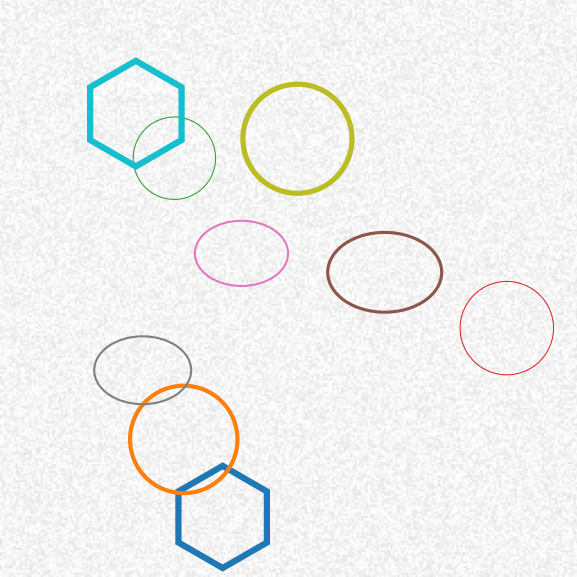[{"shape": "hexagon", "thickness": 3, "radius": 0.44, "center": [0.386, 0.104]}, {"shape": "circle", "thickness": 2, "radius": 0.47, "center": [0.318, 0.238]}, {"shape": "circle", "thickness": 0.5, "radius": 0.36, "center": [0.302, 0.725]}, {"shape": "circle", "thickness": 0.5, "radius": 0.4, "center": [0.878, 0.431]}, {"shape": "oval", "thickness": 1.5, "radius": 0.49, "center": [0.666, 0.528]}, {"shape": "oval", "thickness": 1, "radius": 0.4, "center": [0.418, 0.56]}, {"shape": "oval", "thickness": 1, "radius": 0.42, "center": [0.247, 0.358]}, {"shape": "circle", "thickness": 2.5, "radius": 0.47, "center": [0.515, 0.759]}, {"shape": "hexagon", "thickness": 3, "radius": 0.46, "center": [0.235, 0.802]}]